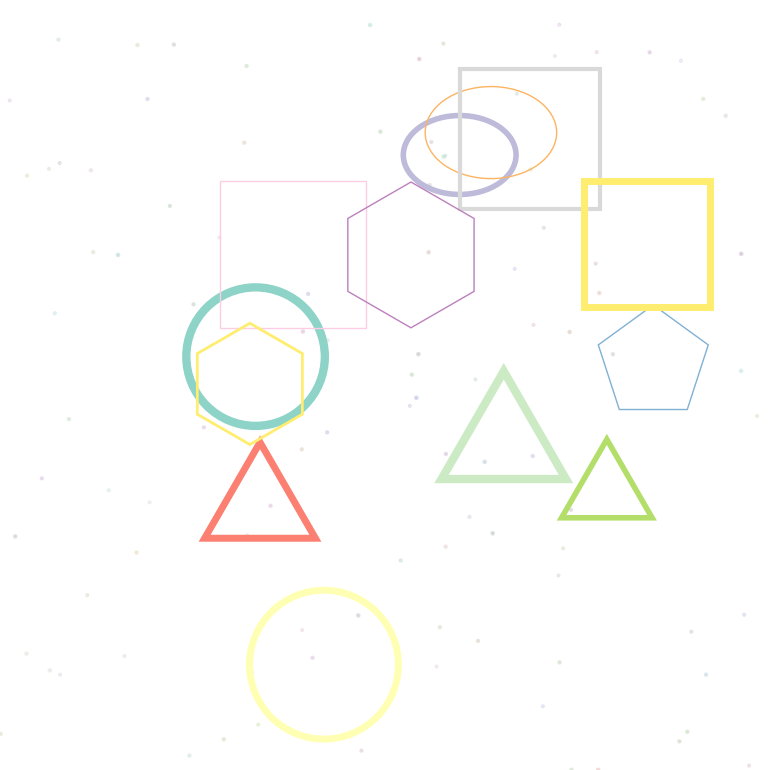[{"shape": "circle", "thickness": 3, "radius": 0.45, "center": [0.332, 0.537]}, {"shape": "circle", "thickness": 2.5, "radius": 0.48, "center": [0.421, 0.137]}, {"shape": "oval", "thickness": 2, "radius": 0.37, "center": [0.597, 0.799]}, {"shape": "triangle", "thickness": 2.5, "radius": 0.42, "center": [0.338, 0.342]}, {"shape": "pentagon", "thickness": 0.5, "radius": 0.38, "center": [0.848, 0.529]}, {"shape": "oval", "thickness": 0.5, "radius": 0.43, "center": [0.638, 0.828]}, {"shape": "triangle", "thickness": 2, "radius": 0.34, "center": [0.788, 0.361]}, {"shape": "square", "thickness": 0.5, "radius": 0.47, "center": [0.38, 0.669]}, {"shape": "square", "thickness": 1.5, "radius": 0.46, "center": [0.688, 0.82]}, {"shape": "hexagon", "thickness": 0.5, "radius": 0.47, "center": [0.534, 0.669]}, {"shape": "triangle", "thickness": 3, "radius": 0.47, "center": [0.654, 0.425]}, {"shape": "hexagon", "thickness": 1, "radius": 0.39, "center": [0.324, 0.501]}, {"shape": "square", "thickness": 2.5, "radius": 0.41, "center": [0.84, 0.683]}]